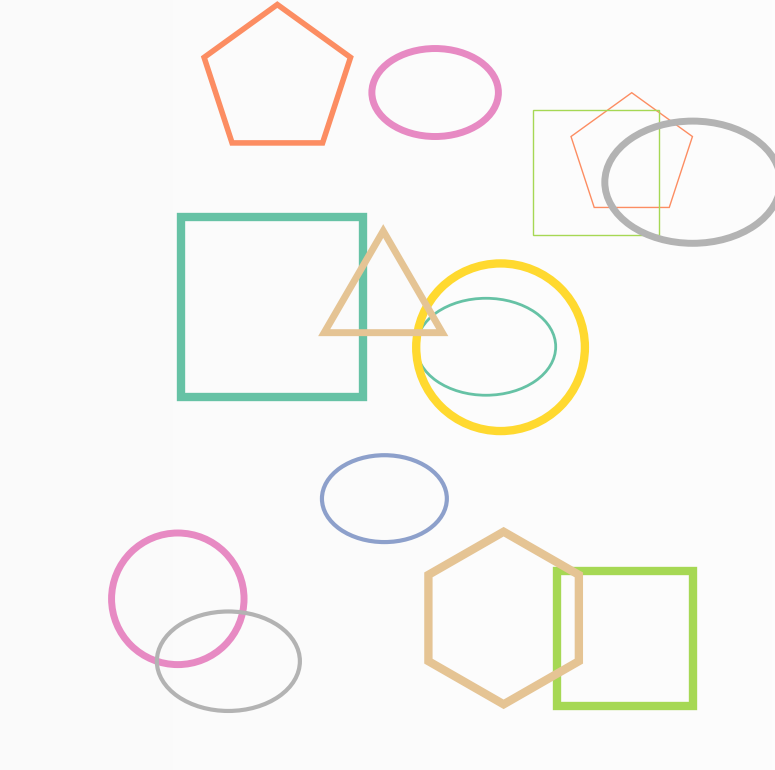[{"shape": "oval", "thickness": 1, "radius": 0.45, "center": [0.627, 0.55]}, {"shape": "square", "thickness": 3, "radius": 0.58, "center": [0.351, 0.601]}, {"shape": "pentagon", "thickness": 2, "radius": 0.5, "center": [0.358, 0.895]}, {"shape": "pentagon", "thickness": 0.5, "radius": 0.41, "center": [0.815, 0.797]}, {"shape": "oval", "thickness": 1.5, "radius": 0.4, "center": [0.496, 0.352]}, {"shape": "circle", "thickness": 2.5, "radius": 0.43, "center": [0.229, 0.222]}, {"shape": "oval", "thickness": 2.5, "radius": 0.41, "center": [0.561, 0.88]}, {"shape": "square", "thickness": 3, "radius": 0.44, "center": [0.807, 0.171]}, {"shape": "square", "thickness": 0.5, "radius": 0.4, "center": [0.769, 0.776]}, {"shape": "circle", "thickness": 3, "radius": 0.54, "center": [0.646, 0.549]}, {"shape": "hexagon", "thickness": 3, "radius": 0.56, "center": [0.65, 0.197]}, {"shape": "triangle", "thickness": 2.5, "radius": 0.44, "center": [0.495, 0.612]}, {"shape": "oval", "thickness": 2.5, "radius": 0.57, "center": [0.894, 0.763]}, {"shape": "oval", "thickness": 1.5, "radius": 0.46, "center": [0.295, 0.141]}]